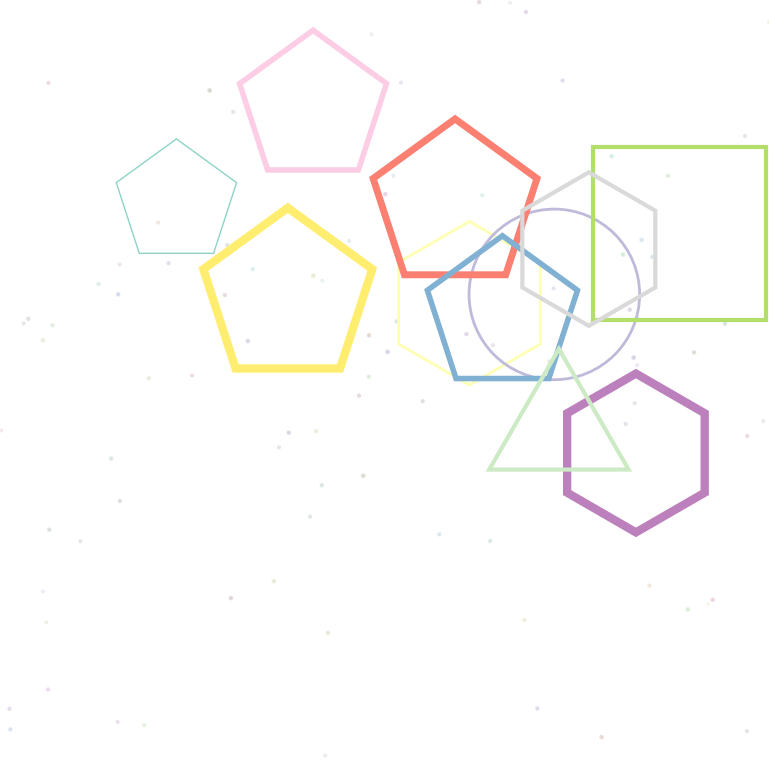[{"shape": "pentagon", "thickness": 0.5, "radius": 0.41, "center": [0.229, 0.737]}, {"shape": "hexagon", "thickness": 1, "radius": 0.53, "center": [0.61, 0.606]}, {"shape": "circle", "thickness": 1, "radius": 0.55, "center": [0.72, 0.618]}, {"shape": "pentagon", "thickness": 2.5, "radius": 0.56, "center": [0.591, 0.734]}, {"shape": "pentagon", "thickness": 2, "radius": 0.51, "center": [0.652, 0.591]}, {"shape": "square", "thickness": 1.5, "radius": 0.56, "center": [0.882, 0.697]}, {"shape": "pentagon", "thickness": 2, "radius": 0.5, "center": [0.407, 0.86]}, {"shape": "hexagon", "thickness": 1.5, "radius": 0.5, "center": [0.765, 0.677]}, {"shape": "hexagon", "thickness": 3, "radius": 0.52, "center": [0.826, 0.412]}, {"shape": "triangle", "thickness": 1.5, "radius": 0.52, "center": [0.726, 0.442]}, {"shape": "pentagon", "thickness": 3, "radius": 0.58, "center": [0.374, 0.615]}]